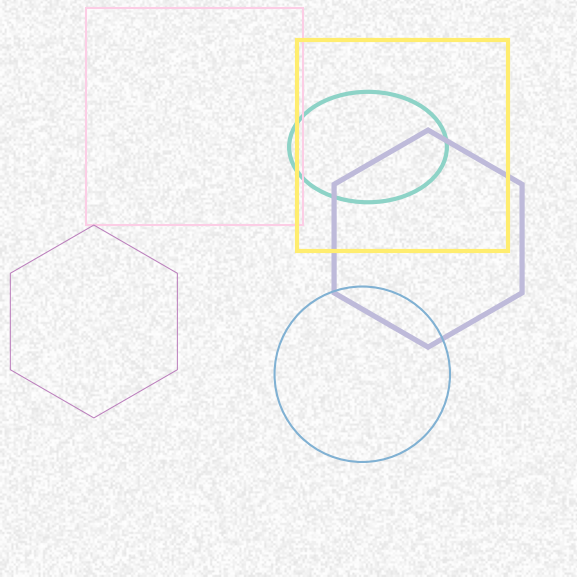[{"shape": "oval", "thickness": 2, "radius": 0.68, "center": [0.637, 0.745]}, {"shape": "hexagon", "thickness": 2.5, "radius": 0.94, "center": [0.741, 0.586]}, {"shape": "circle", "thickness": 1, "radius": 0.76, "center": [0.627, 0.351]}, {"shape": "square", "thickness": 1, "radius": 0.94, "center": [0.337, 0.797]}, {"shape": "hexagon", "thickness": 0.5, "radius": 0.83, "center": [0.163, 0.442]}, {"shape": "square", "thickness": 2, "radius": 0.91, "center": [0.697, 0.747]}]